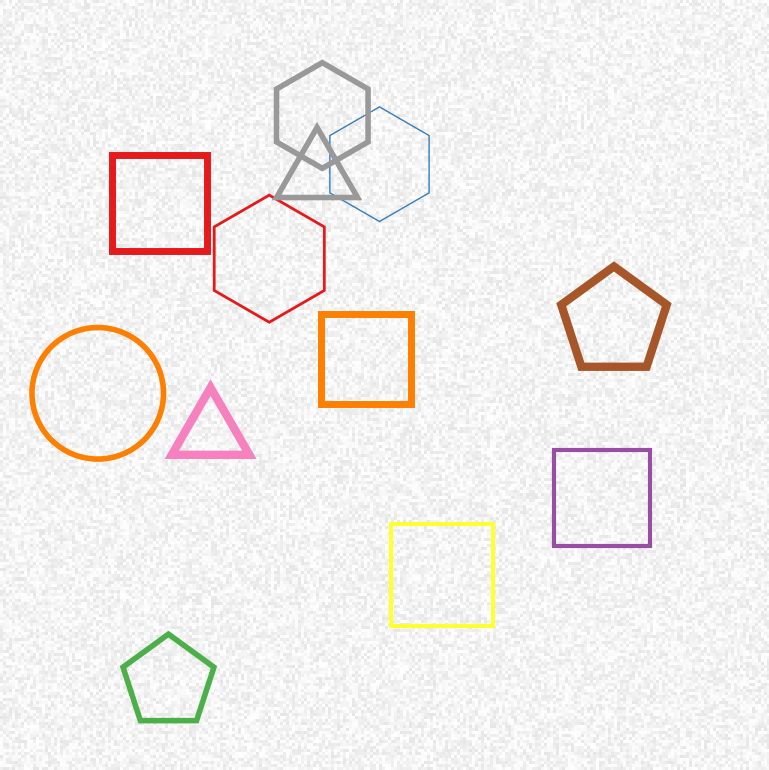[{"shape": "hexagon", "thickness": 1, "radius": 0.41, "center": [0.35, 0.664]}, {"shape": "square", "thickness": 2.5, "radius": 0.31, "center": [0.207, 0.736]}, {"shape": "hexagon", "thickness": 0.5, "radius": 0.37, "center": [0.493, 0.787]}, {"shape": "pentagon", "thickness": 2, "radius": 0.31, "center": [0.219, 0.114]}, {"shape": "square", "thickness": 1.5, "radius": 0.31, "center": [0.781, 0.353]}, {"shape": "circle", "thickness": 2, "radius": 0.43, "center": [0.127, 0.489]}, {"shape": "square", "thickness": 2.5, "radius": 0.29, "center": [0.476, 0.534]}, {"shape": "square", "thickness": 1.5, "radius": 0.33, "center": [0.573, 0.253]}, {"shape": "pentagon", "thickness": 3, "radius": 0.36, "center": [0.797, 0.582]}, {"shape": "triangle", "thickness": 3, "radius": 0.29, "center": [0.273, 0.438]}, {"shape": "hexagon", "thickness": 2, "radius": 0.34, "center": [0.419, 0.85]}, {"shape": "triangle", "thickness": 2, "radius": 0.3, "center": [0.412, 0.774]}]